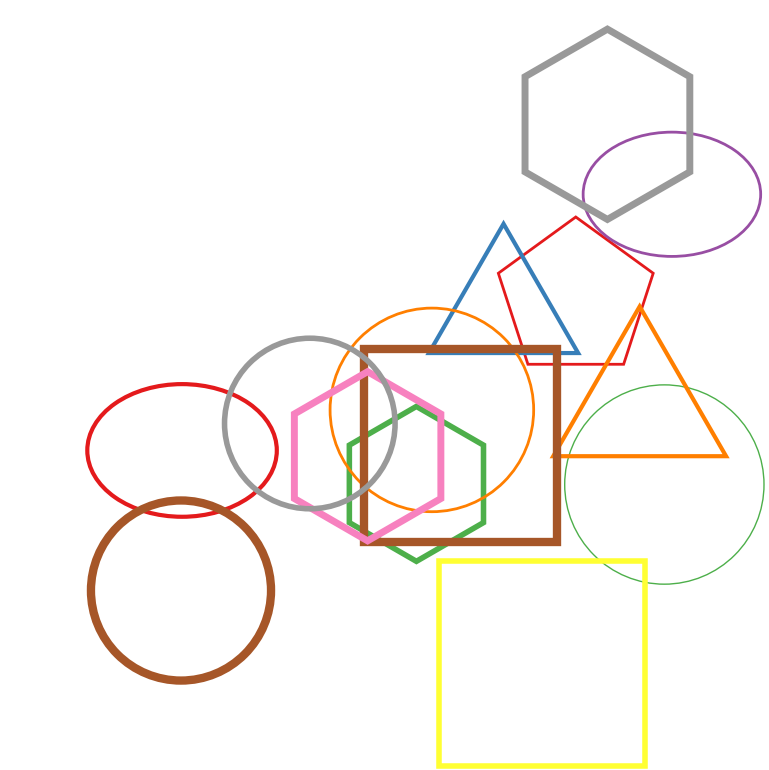[{"shape": "oval", "thickness": 1.5, "radius": 0.62, "center": [0.236, 0.415]}, {"shape": "pentagon", "thickness": 1, "radius": 0.53, "center": [0.748, 0.612]}, {"shape": "triangle", "thickness": 1.5, "radius": 0.56, "center": [0.654, 0.597]}, {"shape": "circle", "thickness": 0.5, "radius": 0.65, "center": [0.863, 0.371]}, {"shape": "hexagon", "thickness": 2, "radius": 0.5, "center": [0.541, 0.372]}, {"shape": "oval", "thickness": 1, "radius": 0.58, "center": [0.873, 0.748]}, {"shape": "circle", "thickness": 1, "radius": 0.66, "center": [0.561, 0.468]}, {"shape": "triangle", "thickness": 1.5, "radius": 0.65, "center": [0.831, 0.472]}, {"shape": "square", "thickness": 2, "radius": 0.67, "center": [0.704, 0.138]}, {"shape": "square", "thickness": 3, "radius": 0.63, "center": [0.598, 0.422]}, {"shape": "circle", "thickness": 3, "radius": 0.58, "center": [0.235, 0.233]}, {"shape": "hexagon", "thickness": 2.5, "radius": 0.55, "center": [0.477, 0.407]}, {"shape": "circle", "thickness": 2, "radius": 0.55, "center": [0.402, 0.45]}, {"shape": "hexagon", "thickness": 2.5, "radius": 0.62, "center": [0.789, 0.839]}]